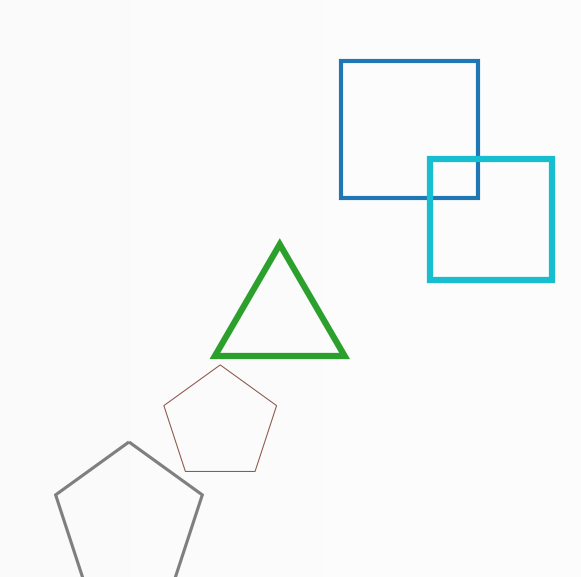[{"shape": "square", "thickness": 2, "radius": 0.59, "center": [0.705, 0.775]}, {"shape": "triangle", "thickness": 3, "radius": 0.64, "center": [0.481, 0.447]}, {"shape": "pentagon", "thickness": 0.5, "radius": 0.51, "center": [0.379, 0.265]}, {"shape": "pentagon", "thickness": 1.5, "radius": 0.66, "center": [0.222, 0.101]}, {"shape": "square", "thickness": 3, "radius": 0.53, "center": [0.844, 0.619]}]